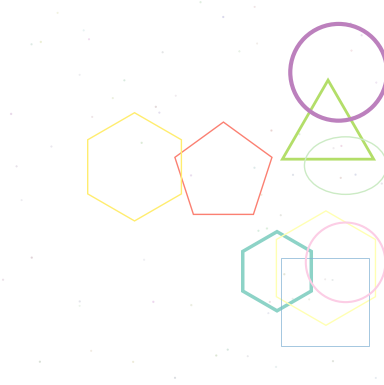[{"shape": "hexagon", "thickness": 2.5, "radius": 0.51, "center": [0.72, 0.295]}, {"shape": "hexagon", "thickness": 1, "radius": 0.74, "center": [0.847, 0.304]}, {"shape": "pentagon", "thickness": 1, "radius": 0.66, "center": [0.58, 0.55]}, {"shape": "square", "thickness": 0.5, "radius": 0.57, "center": [0.844, 0.215]}, {"shape": "triangle", "thickness": 2, "radius": 0.68, "center": [0.852, 0.655]}, {"shape": "circle", "thickness": 1.5, "radius": 0.52, "center": [0.898, 0.319]}, {"shape": "circle", "thickness": 3, "radius": 0.63, "center": [0.88, 0.812]}, {"shape": "oval", "thickness": 1, "radius": 0.53, "center": [0.898, 0.57]}, {"shape": "hexagon", "thickness": 1, "radius": 0.7, "center": [0.349, 0.567]}]